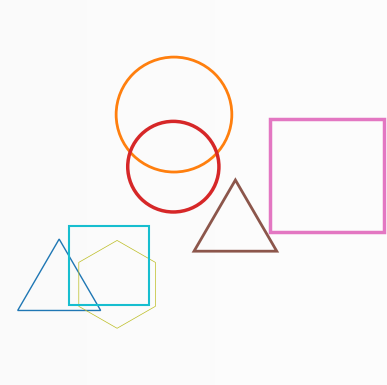[{"shape": "triangle", "thickness": 1, "radius": 0.62, "center": [0.153, 0.255]}, {"shape": "circle", "thickness": 2, "radius": 0.75, "center": [0.449, 0.702]}, {"shape": "circle", "thickness": 2.5, "radius": 0.59, "center": [0.447, 0.567]}, {"shape": "triangle", "thickness": 2, "radius": 0.62, "center": [0.607, 0.409]}, {"shape": "square", "thickness": 2.5, "radius": 0.74, "center": [0.844, 0.544]}, {"shape": "hexagon", "thickness": 0.5, "radius": 0.57, "center": [0.302, 0.261]}, {"shape": "square", "thickness": 1.5, "radius": 0.52, "center": [0.282, 0.31]}]